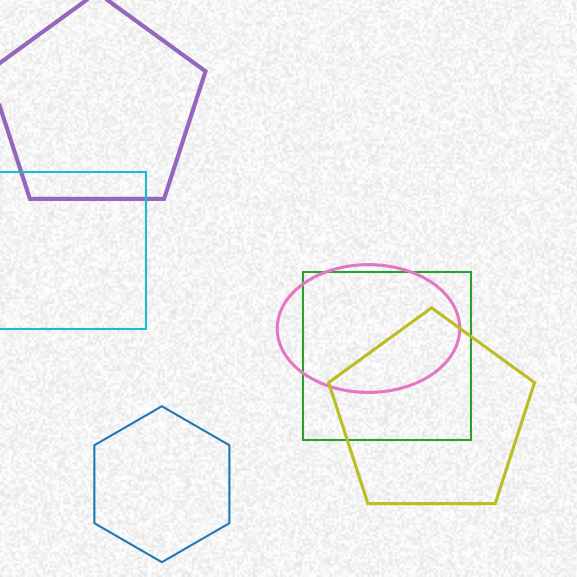[{"shape": "hexagon", "thickness": 1, "radius": 0.67, "center": [0.28, 0.161]}, {"shape": "square", "thickness": 1, "radius": 0.72, "center": [0.67, 0.383]}, {"shape": "pentagon", "thickness": 2, "radius": 0.99, "center": [0.168, 0.815]}, {"shape": "oval", "thickness": 1.5, "radius": 0.79, "center": [0.638, 0.43]}, {"shape": "pentagon", "thickness": 1.5, "radius": 0.94, "center": [0.747, 0.279]}, {"shape": "square", "thickness": 1, "radius": 0.68, "center": [0.117, 0.565]}]